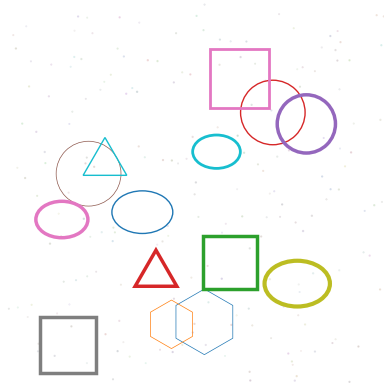[{"shape": "oval", "thickness": 1, "radius": 0.4, "center": [0.37, 0.449]}, {"shape": "hexagon", "thickness": 0.5, "radius": 0.43, "center": [0.531, 0.164]}, {"shape": "hexagon", "thickness": 0.5, "radius": 0.32, "center": [0.445, 0.158]}, {"shape": "square", "thickness": 2.5, "radius": 0.35, "center": [0.597, 0.319]}, {"shape": "circle", "thickness": 1, "radius": 0.42, "center": [0.709, 0.708]}, {"shape": "triangle", "thickness": 2.5, "radius": 0.31, "center": [0.405, 0.288]}, {"shape": "circle", "thickness": 2.5, "radius": 0.38, "center": [0.796, 0.678]}, {"shape": "circle", "thickness": 0.5, "radius": 0.42, "center": [0.23, 0.549]}, {"shape": "square", "thickness": 2, "radius": 0.38, "center": [0.622, 0.796]}, {"shape": "oval", "thickness": 2.5, "radius": 0.34, "center": [0.161, 0.43]}, {"shape": "square", "thickness": 2.5, "radius": 0.36, "center": [0.176, 0.104]}, {"shape": "oval", "thickness": 3, "radius": 0.42, "center": [0.772, 0.263]}, {"shape": "oval", "thickness": 2, "radius": 0.31, "center": [0.562, 0.606]}, {"shape": "triangle", "thickness": 1, "radius": 0.33, "center": [0.273, 0.577]}]